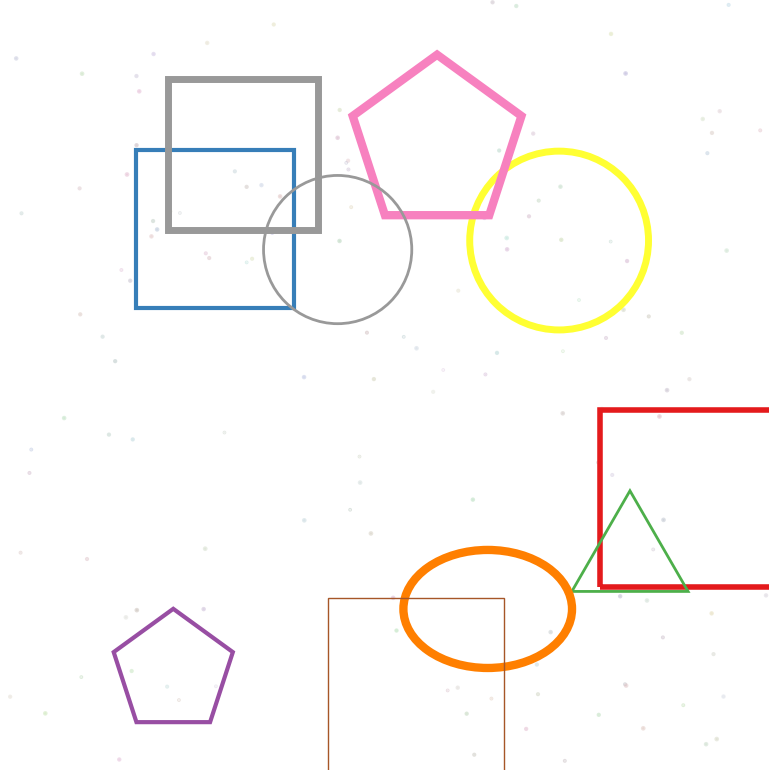[{"shape": "square", "thickness": 2, "radius": 0.57, "center": [0.894, 0.352]}, {"shape": "square", "thickness": 1.5, "radius": 0.51, "center": [0.279, 0.702]}, {"shape": "triangle", "thickness": 1, "radius": 0.44, "center": [0.818, 0.275]}, {"shape": "pentagon", "thickness": 1.5, "radius": 0.41, "center": [0.225, 0.128]}, {"shape": "oval", "thickness": 3, "radius": 0.55, "center": [0.633, 0.209]}, {"shape": "circle", "thickness": 2.5, "radius": 0.58, "center": [0.726, 0.688]}, {"shape": "square", "thickness": 0.5, "radius": 0.57, "center": [0.54, 0.108]}, {"shape": "pentagon", "thickness": 3, "radius": 0.58, "center": [0.568, 0.814]}, {"shape": "circle", "thickness": 1, "radius": 0.48, "center": [0.439, 0.676]}, {"shape": "square", "thickness": 2.5, "radius": 0.49, "center": [0.315, 0.799]}]